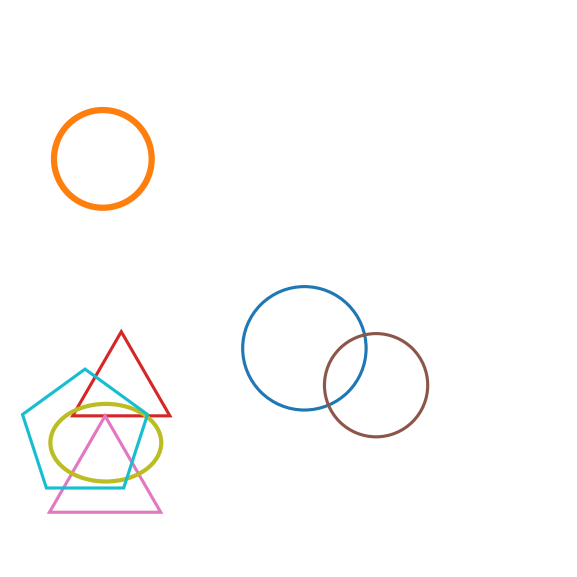[{"shape": "circle", "thickness": 1.5, "radius": 0.53, "center": [0.527, 0.396]}, {"shape": "circle", "thickness": 3, "radius": 0.42, "center": [0.178, 0.724]}, {"shape": "triangle", "thickness": 1.5, "radius": 0.49, "center": [0.21, 0.328]}, {"shape": "circle", "thickness": 1.5, "radius": 0.45, "center": [0.651, 0.332]}, {"shape": "triangle", "thickness": 1.5, "radius": 0.56, "center": [0.182, 0.168]}, {"shape": "oval", "thickness": 2, "radius": 0.48, "center": [0.183, 0.233]}, {"shape": "pentagon", "thickness": 1.5, "radius": 0.57, "center": [0.147, 0.246]}]